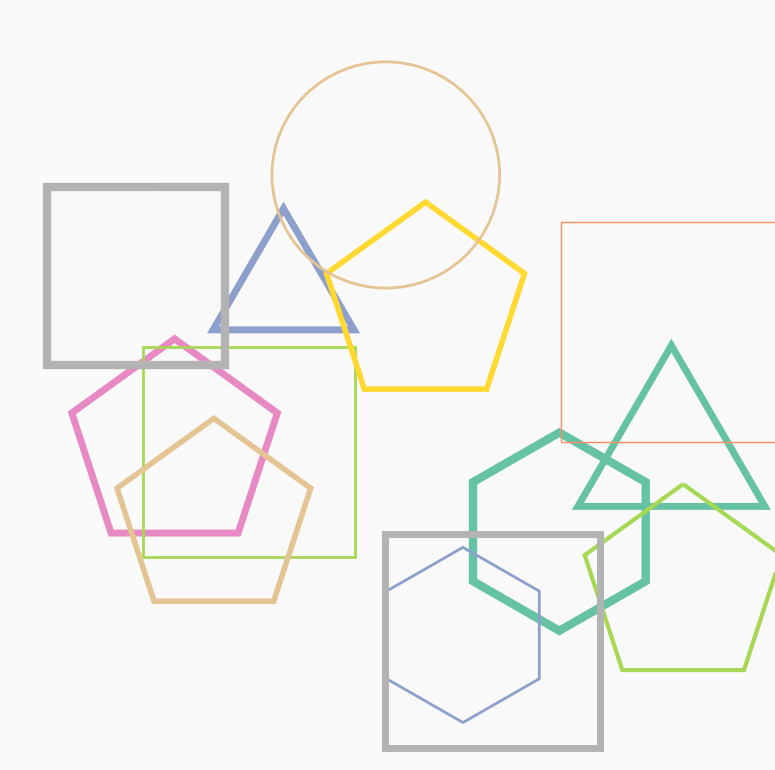[{"shape": "hexagon", "thickness": 3, "radius": 0.64, "center": [0.722, 0.31]}, {"shape": "triangle", "thickness": 2.5, "radius": 0.7, "center": [0.866, 0.412]}, {"shape": "square", "thickness": 0.5, "radius": 0.72, "center": [0.866, 0.569]}, {"shape": "hexagon", "thickness": 1, "radius": 0.57, "center": [0.597, 0.175]}, {"shape": "triangle", "thickness": 2.5, "radius": 0.53, "center": [0.366, 0.624]}, {"shape": "pentagon", "thickness": 2.5, "radius": 0.7, "center": [0.225, 0.421]}, {"shape": "square", "thickness": 1, "radius": 0.68, "center": [0.321, 0.413]}, {"shape": "pentagon", "thickness": 1.5, "radius": 0.67, "center": [0.881, 0.238]}, {"shape": "pentagon", "thickness": 2, "radius": 0.67, "center": [0.549, 0.603]}, {"shape": "circle", "thickness": 1, "radius": 0.73, "center": [0.498, 0.773]}, {"shape": "pentagon", "thickness": 2, "radius": 0.66, "center": [0.276, 0.325]}, {"shape": "square", "thickness": 3, "radius": 0.57, "center": [0.175, 0.642]}, {"shape": "square", "thickness": 2.5, "radius": 0.69, "center": [0.635, 0.168]}]